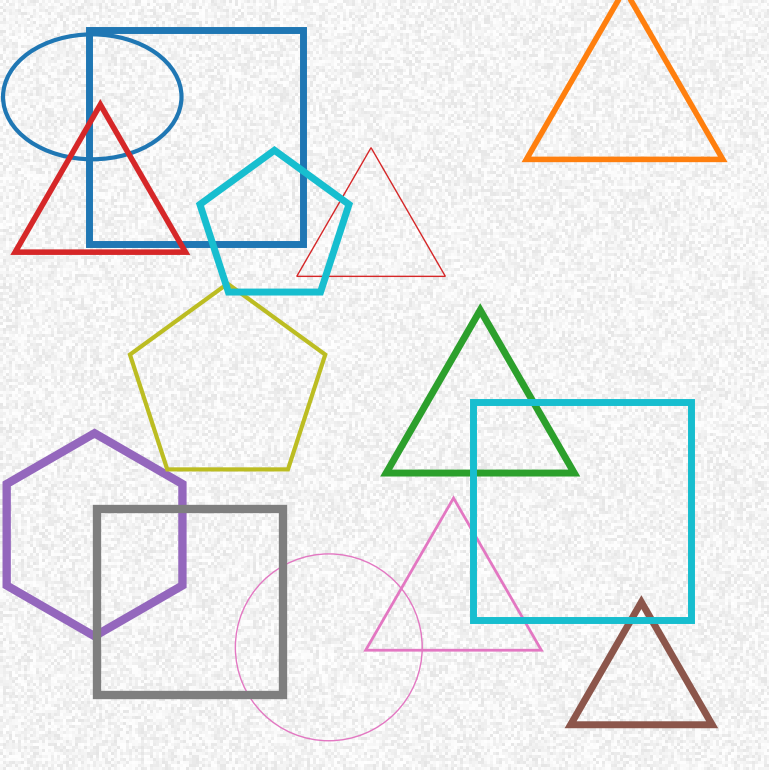[{"shape": "square", "thickness": 2.5, "radius": 0.7, "center": [0.255, 0.822]}, {"shape": "oval", "thickness": 1.5, "radius": 0.58, "center": [0.12, 0.874]}, {"shape": "triangle", "thickness": 2, "radius": 0.74, "center": [0.811, 0.867]}, {"shape": "triangle", "thickness": 2.5, "radius": 0.71, "center": [0.624, 0.456]}, {"shape": "triangle", "thickness": 2, "radius": 0.64, "center": [0.13, 0.736]}, {"shape": "triangle", "thickness": 0.5, "radius": 0.56, "center": [0.482, 0.697]}, {"shape": "hexagon", "thickness": 3, "radius": 0.66, "center": [0.123, 0.306]}, {"shape": "triangle", "thickness": 2.5, "radius": 0.53, "center": [0.833, 0.112]}, {"shape": "triangle", "thickness": 1, "radius": 0.66, "center": [0.589, 0.221]}, {"shape": "circle", "thickness": 0.5, "radius": 0.61, "center": [0.427, 0.159]}, {"shape": "square", "thickness": 3, "radius": 0.6, "center": [0.246, 0.218]}, {"shape": "pentagon", "thickness": 1.5, "radius": 0.67, "center": [0.296, 0.498]}, {"shape": "square", "thickness": 2.5, "radius": 0.71, "center": [0.755, 0.336]}, {"shape": "pentagon", "thickness": 2.5, "radius": 0.51, "center": [0.356, 0.703]}]